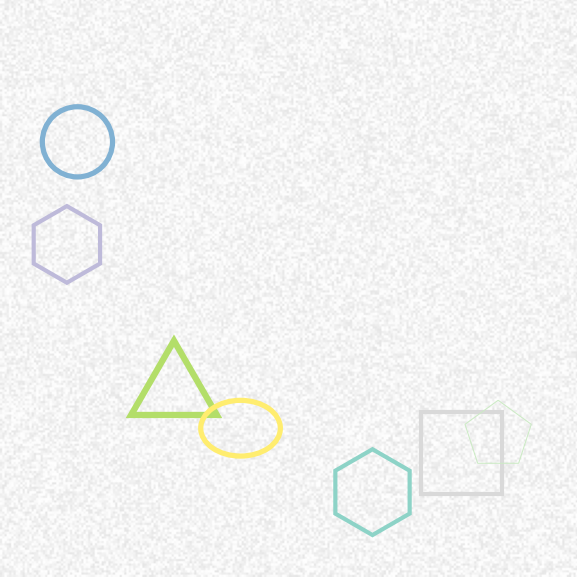[{"shape": "hexagon", "thickness": 2, "radius": 0.37, "center": [0.645, 0.147]}, {"shape": "hexagon", "thickness": 2, "radius": 0.33, "center": [0.116, 0.576]}, {"shape": "circle", "thickness": 2.5, "radius": 0.3, "center": [0.134, 0.754]}, {"shape": "triangle", "thickness": 3, "radius": 0.43, "center": [0.301, 0.323]}, {"shape": "square", "thickness": 2, "radius": 0.35, "center": [0.799, 0.214]}, {"shape": "pentagon", "thickness": 0.5, "radius": 0.3, "center": [0.863, 0.246]}, {"shape": "oval", "thickness": 2.5, "radius": 0.34, "center": [0.417, 0.258]}]